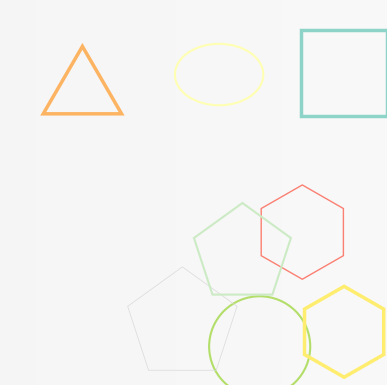[{"shape": "square", "thickness": 2.5, "radius": 0.56, "center": [0.889, 0.811]}, {"shape": "oval", "thickness": 1.5, "radius": 0.57, "center": [0.565, 0.806]}, {"shape": "hexagon", "thickness": 1, "radius": 0.61, "center": [0.78, 0.397]}, {"shape": "triangle", "thickness": 2.5, "radius": 0.58, "center": [0.213, 0.763]}, {"shape": "circle", "thickness": 1.5, "radius": 0.65, "center": [0.67, 0.1]}, {"shape": "pentagon", "thickness": 0.5, "radius": 0.74, "center": [0.471, 0.158]}, {"shape": "pentagon", "thickness": 1.5, "radius": 0.66, "center": [0.626, 0.341]}, {"shape": "hexagon", "thickness": 2.5, "radius": 0.59, "center": [0.888, 0.138]}]